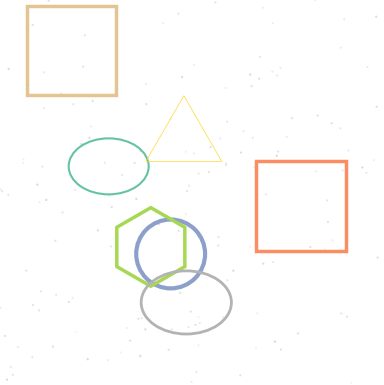[{"shape": "oval", "thickness": 1.5, "radius": 0.52, "center": [0.282, 0.568]}, {"shape": "square", "thickness": 2.5, "radius": 0.59, "center": [0.783, 0.466]}, {"shape": "circle", "thickness": 3, "radius": 0.45, "center": [0.443, 0.34]}, {"shape": "hexagon", "thickness": 2.5, "radius": 0.51, "center": [0.392, 0.359]}, {"shape": "triangle", "thickness": 0.5, "radius": 0.57, "center": [0.478, 0.638]}, {"shape": "square", "thickness": 2.5, "radius": 0.58, "center": [0.186, 0.87]}, {"shape": "oval", "thickness": 2, "radius": 0.59, "center": [0.484, 0.214]}]